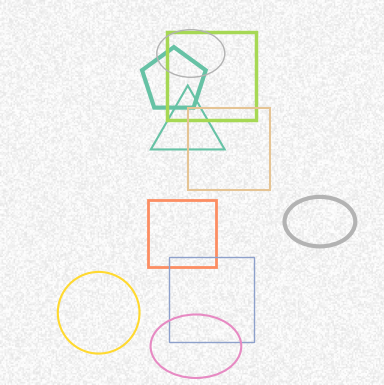[{"shape": "pentagon", "thickness": 3, "radius": 0.43, "center": [0.452, 0.791]}, {"shape": "triangle", "thickness": 1.5, "radius": 0.55, "center": [0.488, 0.667]}, {"shape": "square", "thickness": 2, "radius": 0.44, "center": [0.472, 0.394]}, {"shape": "square", "thickness": 1, "radius": 0.55, "center": [0.55, 0.223]}, {"shape": "oval", "thickness": 1.5, "radius": 0.59, "center": [0.509, 0.101]}, {"shape": "square", "thickness": 2.5, "radius": 0.57, "center": [0.549, 0.802]}, {"shape": "circle", "thickness": 1.5, "radius": 0.53, "center": [0.256, 0.188]}, {"shape": "square", "thickness": 1.5, "radius": 0.53, "center": [0.596, 0.614]}, {"shape": "oval", "thickness": 1, "radius": 0.44, "center": [0.496, 0.861]}, {"shape": "oval", "thickness": 3, "radius": 0.46, "center": [0.831, 0.424]}]